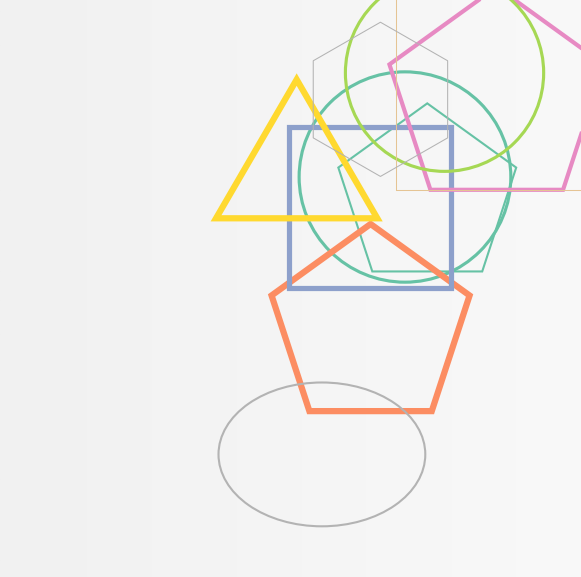[{"shape": "pentagon", "thickness": 1, "radius": 0.8, "center": [0.735, 0.659]}, {"shape": "circle", "thickness": 1.5, "radius": 0.91, "center": [0.697, 0.693]}, {"shape": "pentagon", "thickness": 3, "radius": 0.9, "center": [0.638, 0.432]}, {"shape": "square", "thickness": 2.5, "radius": 0.7, "center": [0.637, 0.639]}, {"shape": "pentagon", "thickness": 2, "radius": 0.97, "center": [0.855, 0.828]}, {"shape": "circle", "thickness": 1.5, "radius": 0.85, "center": [0.765, 0.873]}, {"shape": "triangle", "thickness": 3, "radius": 0.8, "center": [0.51, 0.701]}, {"shape": "square", "thickness": 0.5, "radius": 0.86, "center": [0.854, 0.843]}, {"shape": "oval", "thickness": 1, "radius": 0.89, "center": [0.554, 0.212]}, {"shape": "hexagon", "thickness": 0.5, "radius": 0.67, "center": [0.655, 0.827]}]